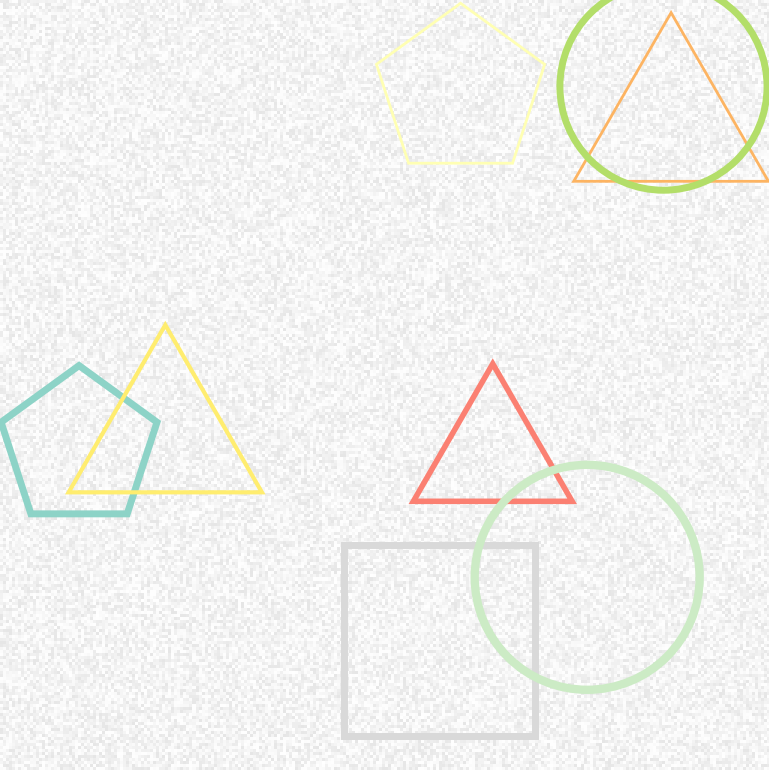[{"shape": "pentagon", "thickness": 2.5, "radius": 0.53, "center": [0.103, 0.419]}, {"shape": "pentagon", "thickness": 1, "radius": 0.57, "center": [0.598, 0.881]}, {"shape": "triangle", "thickness": 2, "radius": 0.6, "center": [0.64, 0.408]}, {"shape": "triangle", "thickness": 1, "radius": 0.73, "center": [0.872, 0.838]}, {"shape": "circle", "thickness": 2.5, "radius": 0.67, "center": [0.862, 0.887]}, {"shape": "square", "thickness": 2.5, "radius": 0.62, "center": [0.571, 0.168]}, {"shape": "circle", "thickness": 3, "radius": 0.73, "center": [0.763, 0.25]}, {"shape": "triangle", "thickness": 1.5, "radius": 0.72, "center": [0.215, 0.433]}]